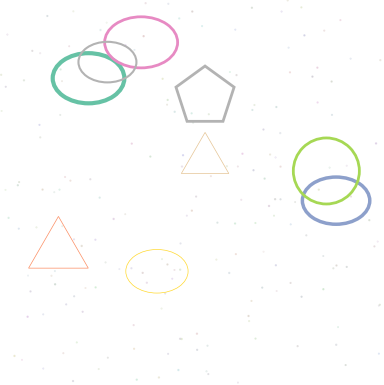[{"shape": "oval", "thickness": 3, "radius": 0.47, "center": [0.23, 0.797]}, {"shape": "triangle", "thickness": 0.5, "radius": 0.45, "center": [0.152, 0.348]}, {"shape": "oval", "thickness": 2.5, "radius": 0.44, "center": [0.873, 0.479]}, {"shape": "oval", "thickness": 2, "radius": 0.47, "center": [0.367, 0.89]}, {"shape": "circle", "thickness": 2, "radius": 0.43, "center": [0.848, 0.556]}, {"shape": "oval", "thickness": 0.5, "radius": 0.4, "center": [0.408, 0.295]}, {"shape": "triangle", "thickness": 0.5, "radius": 0.36, "center": [0.533, 0.585]}, {"shape": "pentagon", "thickness": 2, "radius": 0.4, "center": [0.533, 0.749]}, {"shape": "oval", "thickness": 1.5, "radius": 0.38, "center": [0.279, 0.839]}]